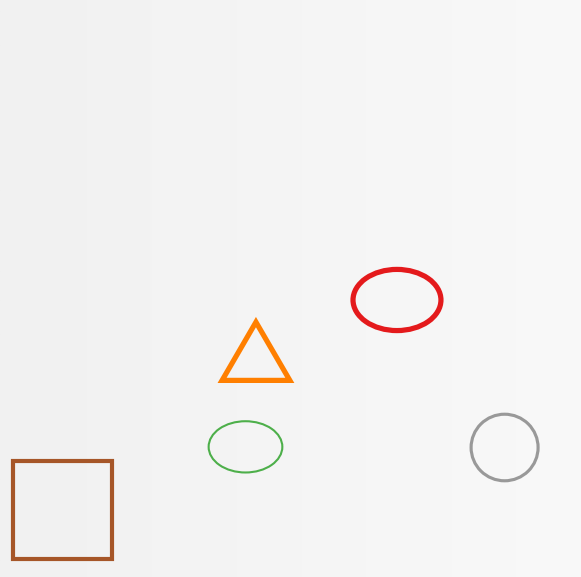[{"shape": "oval", "thickness": 2.5, "radius": 0.38, "center": [0.683, 0.48]}, {"shape": "oval", "thickness": 1, "radius": 0.32, "center": [0.422, 0.225]}, {"shape": "triangle", "thickness": 2.5, "radius": 0.34, "center": [0.44, 0.374]}, {"shape": "square", "thickness": 2, "radius": 0.42, "center": [0.108, 0.116]}, {"shape": "circle", "thickness": 1.5, "radius": 0.29, "center": [0.868, 0.224]}]